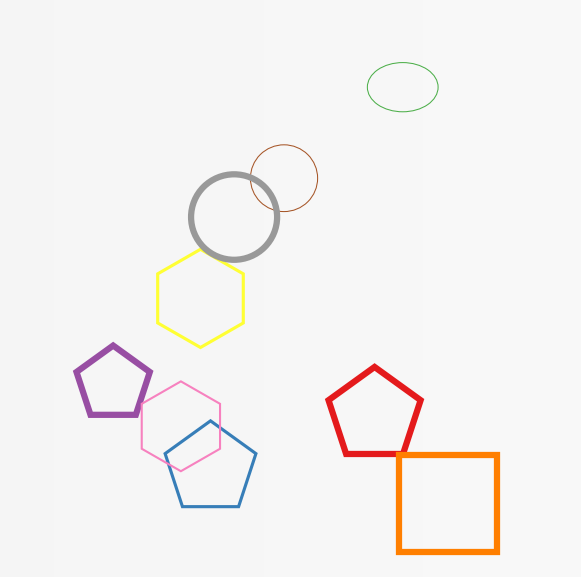[{"shape": "pentagon", "thickness": 3, "radius": 0.42, "center": [0.644, 0.28]}, {"shape": "pentagon", "thickness": 1.5, "radius": 0.41, "center": [0.362, 0.188]}, {"shape": "oval", "thickness": 0.5, "radius": 0.3, "center": [0.693, 0.848]}, {"shape": "pentagon", "thickness": 3, "radius": 0.33, "center": [0.195, 0.334]}, {"shape": "square", "thickness": 3, "radius": 0.42, "center": [0.771, 0.127]}, {"shape": "hexagon", "thickness": 1.5, "radius": 0.43, "center": [0.345, 0.482]}, {"shape": "circle", "thickness": 0.5, "radius": 0.29, "center": [0.489, 0.691]}, {"shape": "hexagon", "thickness": 1, "radius": 0.39, "center": [0.311, 0.261]}, {"shape": "circle", "thickness": 3, "radius": 0.37, "center": [0.403, 0.623]}]